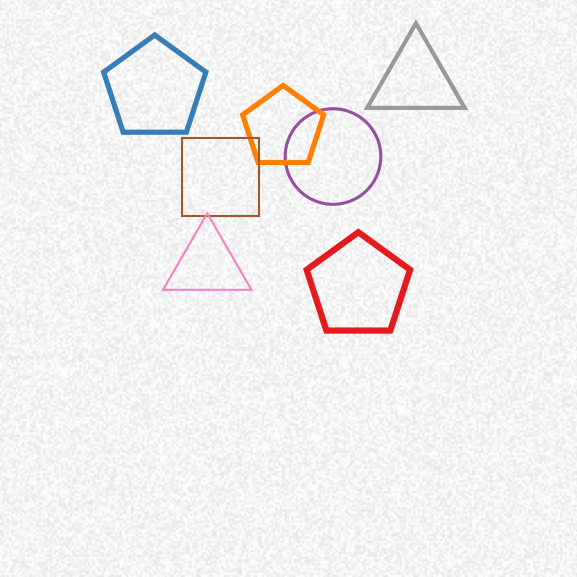[{"shape": "pentagon", "thickness": 3, "radius": 0.47, "center": [0.621, 0.503]}, {"shape": "pentagon", "thickness": 2.5, "radius": 0.47, "center": [0.268, 0.845]}, {"shape": "circle", "thickness": 1.5, "radius": 0.41, "center": [0.577, 0.728]}, {"shape": "pentagon", "thickness": 2.5, "radius": 0.37, "center": [0.49, 0.777]}, {"shape": "square", "thickness": 1, "radius": 0.33, "center": [0.381, 0.693]}, {"shape": "triangle", "thickness": 1, "radius": 0.44, "center": [0.359, 0.541]}, {"shape": "triangle", "thickness": 2, "radius": 0.49, "center": [0.72, 0.861]}]